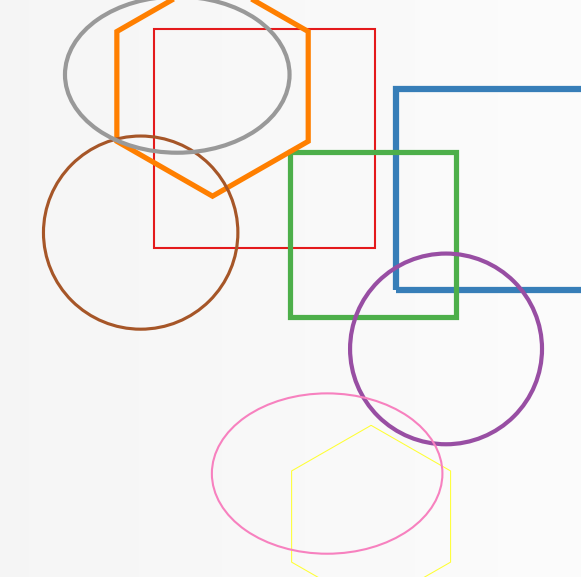[{"shape": "square", "thickness": 1, "radius": 0.95, "center": [0.455, 0.759]}, {"shape": "square", "thickness": 3, "radius": 0.87, "center": [0.856, 0.671]}, {"shape": "square", "thickness": 2.5, "radius": 0.72, "center": [0.642, 0.593]}, {"shape": "circle", "thickness": 2, "radius": 0.83, "center": [0.767, 0.395]}, {"shape": "hexagon", "thickness": 2.5, "radius": 0.95, "center": [0.366, 0.85]}, {"shape": "hexagon", "thickness": 0.5, "radius": 0.79, "center": [0.638, 0.105]}, {"shape": "circle", "thickness": 1.5, "radius": 0.84, "center": [0.242, 0.596]}, {"shape": "oval", "thickness": 1, "radius": 0.99, "center": [0.563, 0.179]}, {"shape": "oval", "thickness": 2, "radius": 0.97, "center": [0.305, 0.87]}]